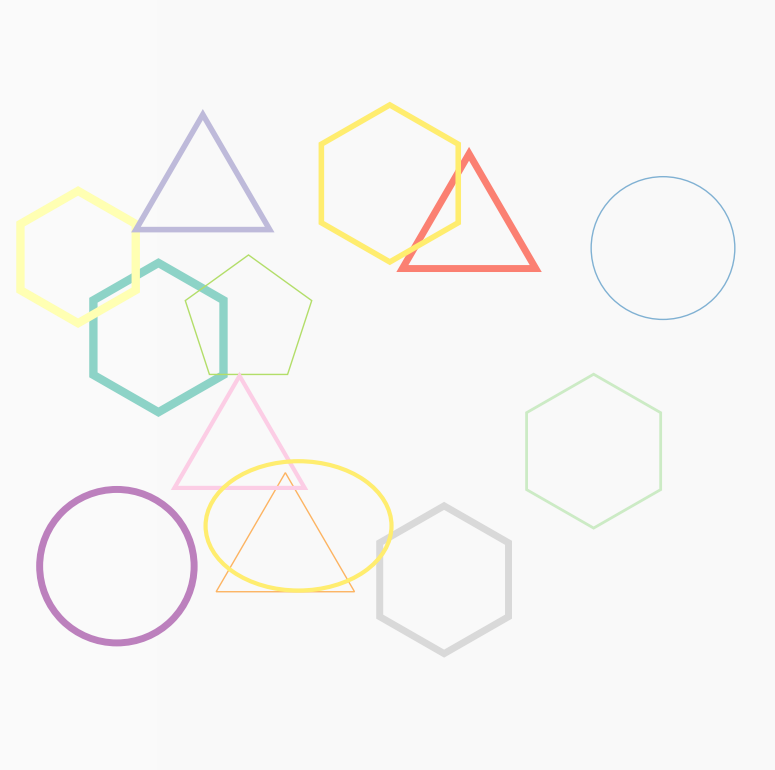[{"shape": "hexagon", "thickness": 3, "radius": 0.48, "center": [0.204, 0.562]}, {"shape": "hexagon", "thickness": 3, "radius": 0.43, "center": [0.101, 0.666]}, {"shape": "triangle", "thickness": 2, "radius": 0.5, "center": [0.262, 0.752]}, {"shape": "triangle", "thickness": 2.5, "radius": 0.5, "center": [0.605, 0.701]}, {"shape": "circle", "thickness": 0.5, "radius": 0.46, "center": [0.855, 0.678]}, {"shape": "triangle", "thickness": 0.5, "radius": 0.52, "center": [0.368, 0.283]}, {"shape": "pentagon", "thickness": 0.5, "radius": 0.43, "center": [0.321, 0.583]}, {"shape": "triangle", "thickness": 1.5, "radius": 0.48, "center": [0.309, 0.415]}, {"shape": "hexagon", "thickness": 2.5, "radius": 0.48, "center": [0.573, 0.247]}, {"shape": "circle", "thickness": 2.5, "radius": 0.5, "center": [0.151, 0.265]}, {"shape": "hexagon", "thickness": 1, "radius": 0.5, "center": [0.766, 0.414]}, {"shape": "oval", "thickness": 1.5, "radius": 0.6, "center": [0.385, 0.317]}, {"shape": "hexagon", "thickness": 2, "radius": 0.51, "center": [0.503, 0.762]}]